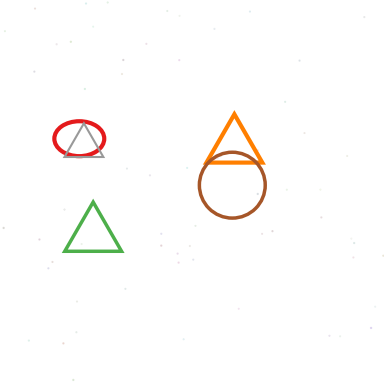[{"shape": "oval", "thickness": 3, "radius": 0.32, "center": [0.206, 0.64]}, {"shape": "triangle", "thickness": 2.5, "radius": 0.43, "center": [0.242, 0.39]}, {"shape": "triangle", "thickness": 3, "radius": 0.42, "center": [0.609, 0.62]}, {"shape": "circle", "thickness": 2.5, "radius": 0.43, "center": [0.603, 0.519]}, {"shape": "triangle", "thickness": 1.5, "radius": 0.29, "center": [0.218, 0.621]}]